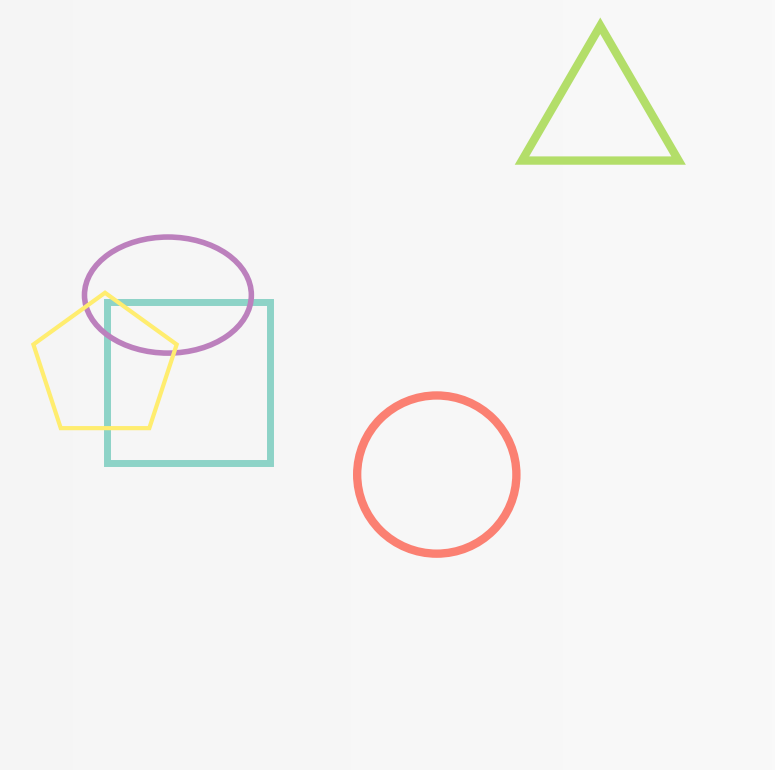[{"shape": "square", "thickness": 2.5, "radius": 0.53, "center": [0.243, 0.503]}, {"shape": "circle", "thickness": 3, "radius": 0.51, "center": [0.564, 0.384]}, {"shape": "triangle", "thickness": 3, "radius": 0.58, "center": [0.775, 0.85]}, {"shape": "oval", "thickness": 2, "radius": 0.54, "center": [0.217, 0.617]}, {"shape": "pentagon", "thickness": 1.5, "radius": 0.49, "center": [0.136, 0.523]}]